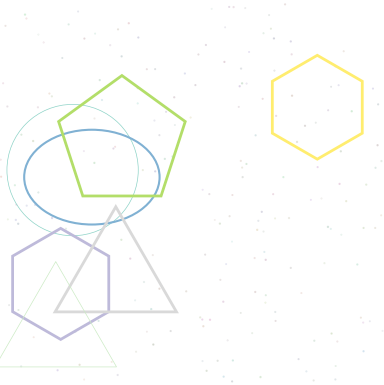[{"shape": "circle", "thickness": 0.5, "radius": 0.85, "center": [0.189, 0.558]}, {"shape": "hexagon", "thickness": 2, "radius": 0.72, "center": [0.158, 0.263]}, {"shape": "oval", "thickness": 1.5, "radius": 0.88, "center": [0.239, 0.54]}, {"shape": "pentagon", "thickness": 2, "radius": 0.86, "center": [0.317, 0.631]}, {"shape": "triangle", "thickness": 2, "radius": 0.91, "center": [0.301, 0.281]}, {"shape": "triangle", "thickness": 0.5, "radius": 0.91, "center": [0.145, 0.138]}, {"shape": "hexagon", "thickness": 2, "radius": 0.67, "center": [0.824, 0.721]}]